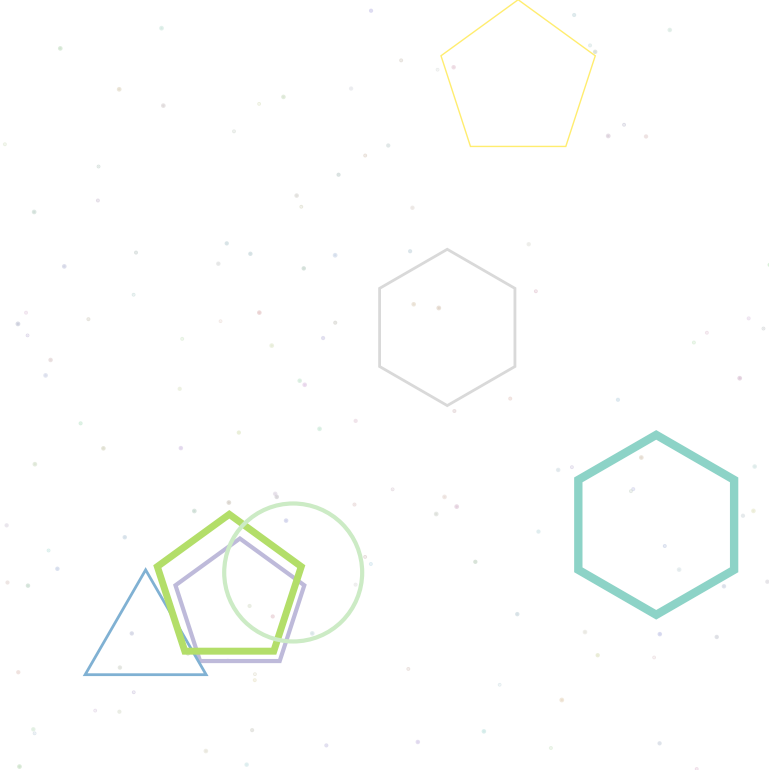[{"shape": "hexagon", "thickness": 3, "radius": 0.58, "center": [0.852, 0.318]}, {"shape": "pentagon", "thickness": 1.5, "radius": 0.44, "center": [0.312, 0.213]}, {"shape": "triangle", "thickness": 1, "radius": 0.45, "center": [0.189, 0.169]}, {"shape": "pentagon", "thickness": 2.5, "radius": 0.49, "center": [0.298, 0.234]}, {"shape": "hexagon", "thickness": 1, "radius": 0.51, "center": [0.581, 0.575]}, {"shape": "circle", "thickness": 1.5, "radius": 0.45, "center": [0.381, 0.257]}, {"shape": "pentagon", "thickness": 0.5, "radius": 0.53, "center": [0.673, 0.895]}]